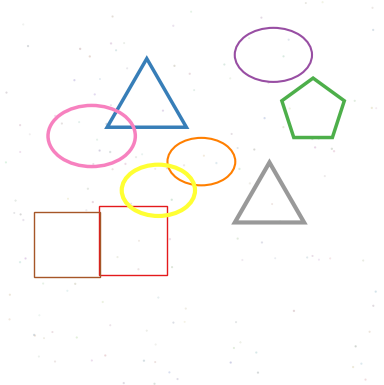[{"shape": "square", "thickness": 1, "radius": 0.44, "center": [0.345, 0.375]}, {"shape": "triangle", "thickness": 2.5, "radius": 0.59, "center": [0.381, 0.729]}, {"shape": "pentagon", "thickness": 2.5, "radius": 0.43, "center": [0.813, 0.712]}, {"shape": "oval", "thickness": 1.5, "radius": 0.5, "center": [0.71, 0.857]}, {"shape": "oval", "thickness": 1.5, "radius": 0.44, "center": [0.523, 0.58]}, {"shape": "oval", "thickness": 3, "radius": 0.48, "center": [0.411, 0.506]}, {"shape": "square", "thickness": 1, "radius": 0.43, "center": [0.174, 0.365]}, {"shape": "oval", "thickness": 2.5, "radius": 0.57, "center": [0.238, 0.647]}, {"shape": "triangle", "thickness": 3, "radius": 0.52, "center": [0.7, 0.474]}]